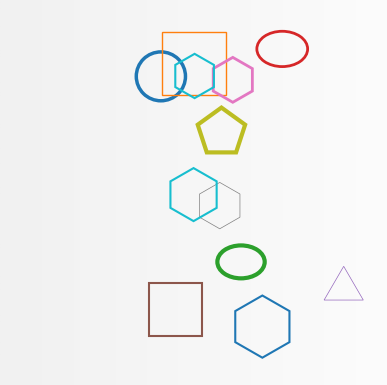[{"shape": "circle", "thickness": 2.5, "radius": 0.32, "center": [0.415, 0.802]}, {"shape": "hexagon", "thickness": 1.5, "radius": 0.4, "center": [0.677, 0.152]}, {"shape": "square", "thickness": 1, "radius": 0.41, "center": [0.501, 0.834]}, {"shape": "oval", "thickness": 3, "radius": 0.31, "center": [0.622, 0.32]}, {"shape": "oval", "thickness": 2, "radius": 0.33, "center": [0.728, 0.873]}, {"shape": "triangle", "thickness": 0.5, "radius": 0.29, "center": [0.887, 0.25]}, {"shape": "square", "thickness": 1.5, "radius": 0.34, "center": [0.454, 0.196]}, {"shape": "hexagon", "thickness": 2, "radius": 0.29, "center": [0.601, 0.793]}, {"shape": "hexagon", "thickness": 0.5, "radius": 0.3, "center": [0.567, 0.466]}, {"shape": "pentagon", "thickness": 3, "radius": 0.32, "center": [0.571, 0.656]}, {"shape": "hexagon", "thickness": 1.5, "radius": 0.29, "center": [0.502, 0.803]}, {"shape": "hexagon", "thickness": 1.5, "radius": 0.34, "center": [0.499, 0.495]}]